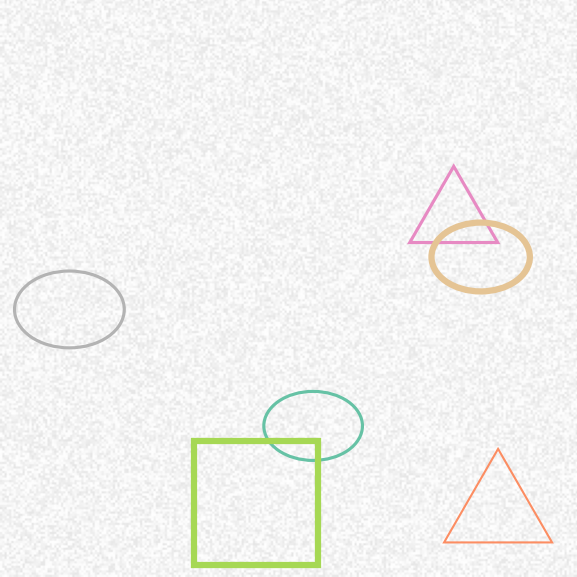[{"shape": "oval", "thickness": 1.5, "radius": 0.43, "center": [0.542, 0.262]}, {"shape": "triangle", "thickness": 1, "radius": 0.54, "center": [0.862, 0.114]}, {"shape": "triangle", "thickness": 1.5, "radius": 0.44, "center": [0.786, 0.623]}, {"shape": "square", "thickness": 3, "radius": 0.54, "center": [0.444, 0.128]}, {"shape": "oval", "thickness": 3, "radius": 0.43, "center": [0.832, 0.554]}, {"shape": "oval", "thickness": 1.5, "radius": 0.48, "center": [0.12, 0.463]}]